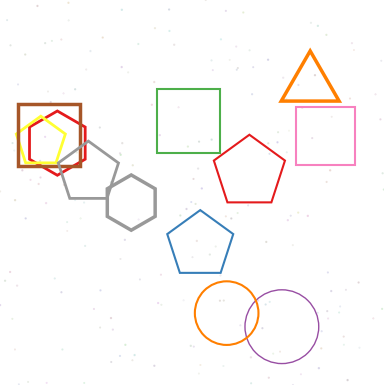[{"shape": "hexagon", "thickness": 2, "radius": 0.42, "center": [0.149, 0.628]}, {"shape": "pentagon", "thickness": 1.5, "radius": 0.49, "center": [0.648, 0.553]}, {"shape": "pentagon", "thickness": 1.5, "radius": 0.45, "center": [0.52, 0.364]}, {"shape": "square", "thickness": 1.5, "radius": 0.41, "center": [0.49, 0.686]}, {"shape": "circle", "thickness": 1, "radius": 0.48, "center": [0.732, 0.151]}, {"shape": "circle", "thickness": 1.5, "radius": 0.41, "center": [0.589, 0.187]}, {"shape": "triangle", "thickness": 2.5, "radius": 0.43, "center": [0.806, 0.781]}, {"shape": "pentagon", "thickness": 2, "radius": 0.34, "center": [0.106, 0.631]}, {"shape": "square", "thickness": 2.5, "radius": 0.4, "center": [0.128, 0.649]}, {"shape": "square", "thickness": 1.5, "radius": 0.38, "center": [0.846, 0.647]}, {"shape": "pentagon", "thickness": 2, "radius": 0.41, "center": [0.23, 0.551]}, {"shape": "hexagon", "thickness": 2.5, "radius": 0.36, "center": [0.341, 0.474]}]